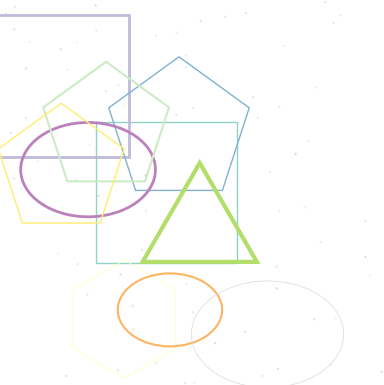[{"shape": "square", "thickness": 1, "radius": 0.91, "center": [0.433, 0.499]}, {"shape": "hexagon", "thickness": 0.5, "radius": 0.77, "center": [0.323, 0.171]}, {"shape": "square", "thickness": 2, "radius": 0.93, "center": [0.151, 0.776]}, {"shape": "pentagon", "thickness": 1, "radius": 0.96, "center": [0.465, 0.661]}, {"shape": "oval", "thickness": 1.5, "radius": 0.68, "center": [0.441, 0.195]}, {"shape": "triangle", "thickness": 3, "radius": 0.86, "center": [0.519, 0.405]}, {"shape": "oval", "thickness": 0.5, "radius": 0.99, "center": [0.695, 0.132]}, {"shape": "oval", "thickness": 2, "radius": 0.88, "center": [0.229, 0.559]}, {"shape": "pentagon", "thickness": 1.5, "radius": 0.86, "center": [0.276, 0.668]}, {"shape": "pentagon", "thickness": 1, "radius": 0.86, "center": [0.159, 0.56]}]